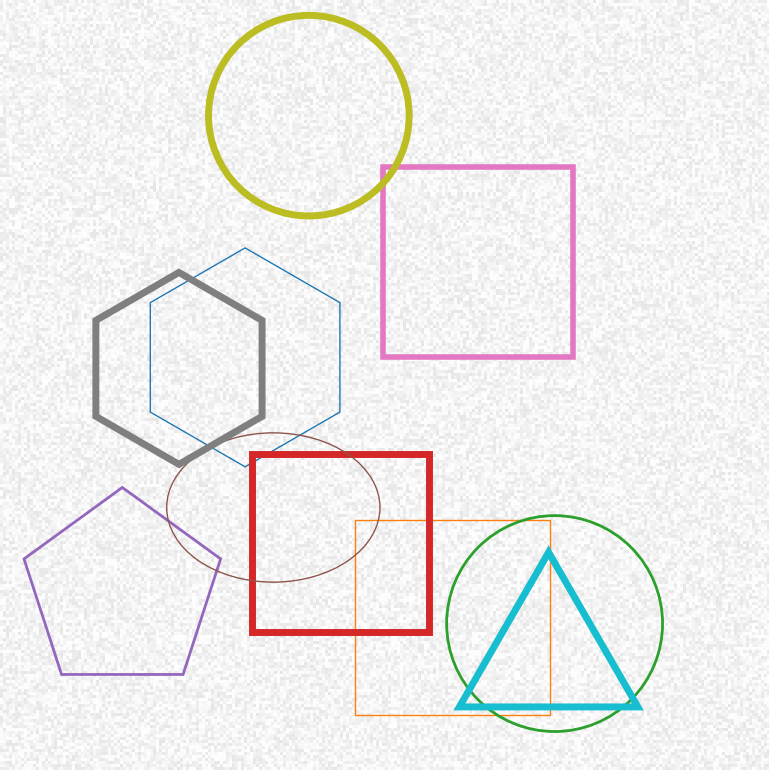[{"shape": "hexagon", "thickness": 0.5, "radius": 0.71, "center": [0.318, 0.536]}, {"shape": "square", "thickness": 0.5, "radius": 0.63, "center": [0.588, 0.198]}, {"shape": "circle", "thickness": 1, "radius": 0.7, "center": [0.72, 0.19]}, {"shape": "square", "thickness": 2.5, "radius": 0.58, "center": [0.442, 0.295]}, {"shape": "pentagon", "thickness": 1, "radius": 0.67, "center": [0.159, 0.233]}, {"shape": "oval", "thickness": 0.5, "radius": 0.69, "center": [0.355, 0.341]}, {"shape": "square", "thickness": 2, "radius": 0.62, "center": [0.621, 0.66]}, {"shape": "hexagon", "thickness": 2.5, "radius": 0.62, "center": [0.232, 0.522]}, {"shape": "circle", "thickness": 2.5, "radius": 0.65, "center": [0.401, 0.85]}, {"shape": "triangle", "thickness": 2.5, "radius": 0.67, "center": [0.712, 0.149]}]